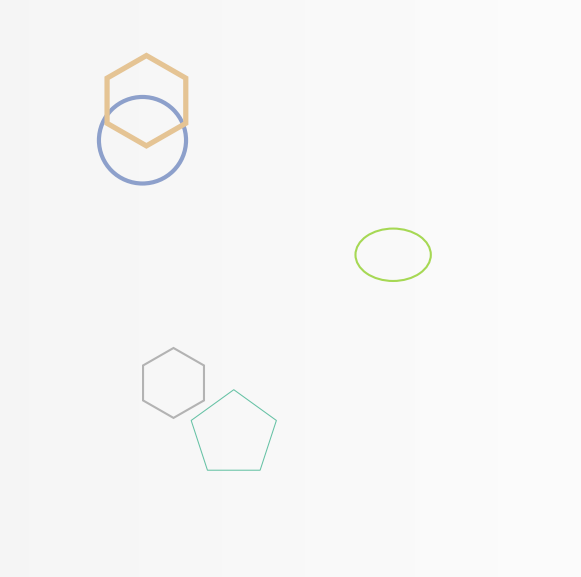[{"shape": "pentagon", "thickness": 0.5, "radius": 0.39, "center": [0.402, 0.247]}, {"shape": "circle", "thickness": 2, "radius": 0.37, "center": [0.245, 0.756]}, {"shape": "oval", "thickness": 1, "radius": 0.32, "center": [0.676, 0.558]}, {"shape": "hexagon", "thickness": 2.5, "radius": 0.39, "center": [0.252, 0.825]}, {"shape": "hexagon", "thickness": 1, "radius": 0.3, "center": [0.299, 0.336]}]